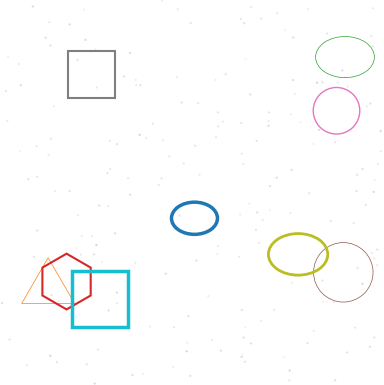[{"shape": "oval", "thickness": 2.5, "radius": 0.3, "center": [0.505, 0.433]}, {"shape": "triangle", "thickness": 0.5, "radius": 0.4, "center": [0.125, 0.251]}, {"shape": "oval", "thickness": 0.5, "radius": 0.38, "center": [0.896, 0.852]}, {"shape": "hexagon", "thickness": 1.5, "radius": 0.36, "center": [0.173, 0.269]}, {"shape": "circle", "thickness": 0.5, "radius": 0.39, "center": [0.892, 0.293]}, {"shape": "circle", "thickness": 1, "radius": 0.3, "center": [0.874, 0.712]}, {"shape": "square", "thickness": 1.5, "radius": 0.31, "center": [0.237, 0.806]}, {"shape": "oval", "thickness": 2, "radius": 0.39, "center": [0.774, 0.339]}, {"shape": "square", "thickness": 2.5, "radius": 0.36, "center": [0.26, 0.224]}]